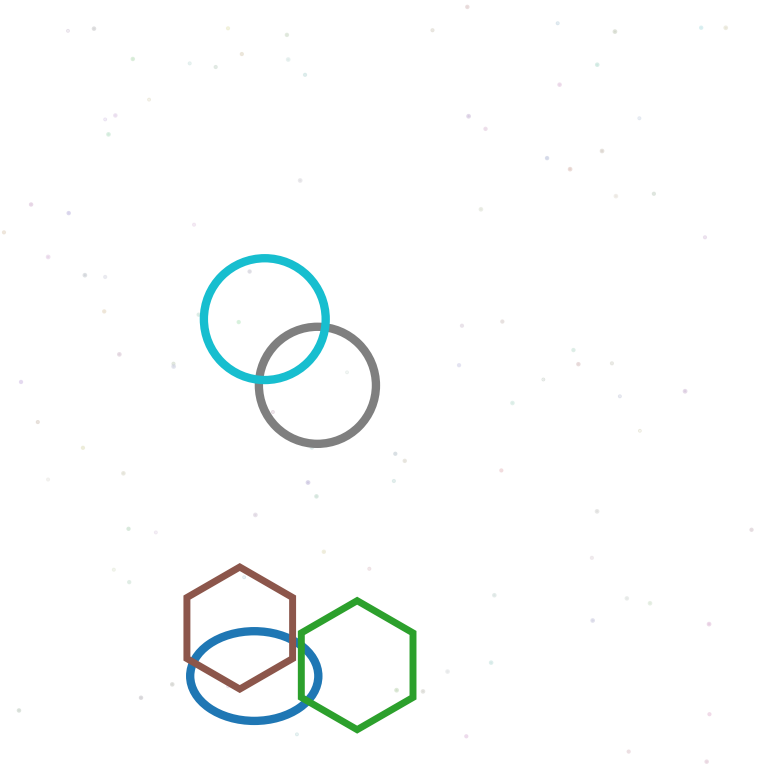[{"shape": "oval", "thickness": 3, "radius": 0.42, "center": [0.33, 0.122]}, {"shape": "hexagon", "thickness": 2.5, "radius": 0.42, "center": [0.464, 0.136]}, {"shape": "hexagon", "thickness": 2.5, "radius": 0.4, "center": [0.311, 0.184]}, {"shape": "circle", "thickness": 3, "radius": 0.38, "center": [0.412, 0.5]}, {"shape": "circle", "thickness": 3, "radius": 0.4, "center": [0.344, 0.586]}]